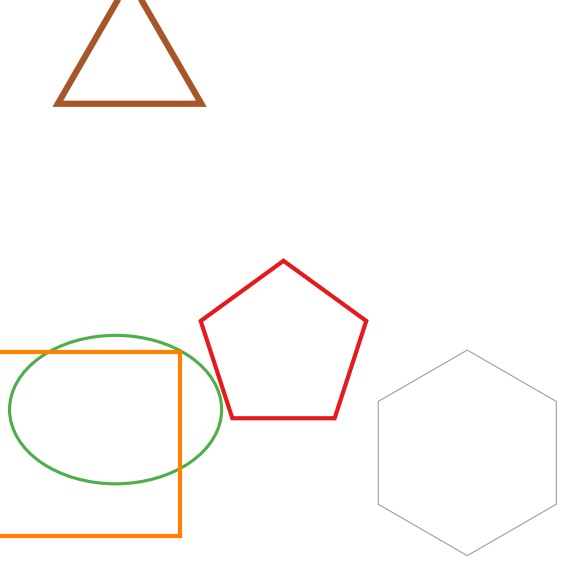[{"shape": "pentagon", "thickness": 2, "radius": 0.75, "center": [0.491, 0.397]}, {"shape": "oval", "thickness": 1.5, "radius": 0.92, "center": [0.2, 0.29]}, {"shape": "square", "thickness": 2, "radius": 0.8, "center": [0.153, 0.23]}, {"shape": "triangle", "thickness": 3, "radius": 0.72, "center": [0.224, 0.891]}, {"shape": "hexagon", "thickness": 0.5, "radius": 0.89, "center": [0.809, 0.215]}]